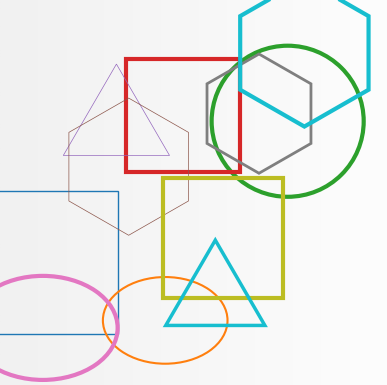[{"shape": "square", "thickness": 1, "radius": 0.93, "center": [0.118, 0.318]}, {"shape": "oval", "thickness": 1.5, "radius": 0.8, "center": [0.426, 0.168]}, {"shape": "circle", "thickness": 3, "radius": 0.98, "center": [0.742, 0.685]}, {"shape": "square", "thickness": 3, "radius": 0.73, "center": [0.472, 0.7]}, {"shape": "triangle", "thickness": 0.5, "radius": 0.79, "center": [0.3, 0.675]}, {"shape": "hexagon", "thickness": 0.5, "radius": 0.89, "center": [0.332, 0.567]}, {"shape": "oval", "thickness": 3, "radius": 0.97, "center": [0.111, 0.148]}, {"shape": "hexagon", "thickness": 2, "radius": 0.77, "center": [0.668, 0.705]}, {"shape": "square", "thickness": 3, "radius": 0.78, "center": [0.576, 0.382]}, {"shape": "triangle", "thickness": 2.5, "radius": 0.74, "center": [0.556, 0.229]}, {"shape": "hexagon", "thickness": 3, "radius": 0.96, "center": [0.785, 0.863]}]